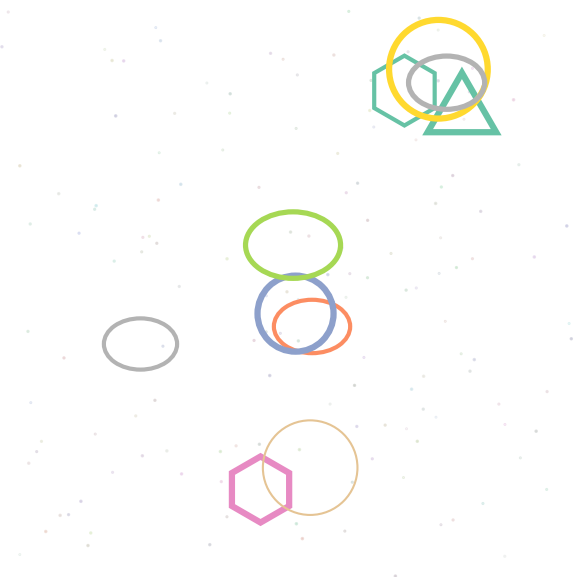[{"shape": "hexagon", "thickness": 2, "radius": 0.3, "center": [0.7, 0.842]}, {"shape": "triangle", "thickness": 3, "radius": 0.34, "center": [0.8, 0.804]}, {"shape": "oval", "thickness": 2, "radius": 0.33, "center": [0.54, 0.434]}, {"shape": "circle", "thickness": 3, "radius": 0.33, "center": [0.512, 0.456]}, {"shape": "hexagon", "thickness": 3, "radius": 0.29, "center": [0.451, 0.152]}, {"shape": "oval", "thickness": 2.5, "radius": 0.41, "center": [0.507, 0.575]}, {"shape": "circle", "thickness": 3, "radius": 0.43, "center": [0.759, 0.879]}, {"shape": "circle", "thickness": 1, "radius": 0.41, "center": [0.537, 0.189]}, {"shape": "oval", "thickness": 2, "radius": 0.32, "center": [0.243, 0.403]}, {"shape": "oval", "thickness": 2.5, "radius": 0.33, "center": [0.773, 0.856]}]